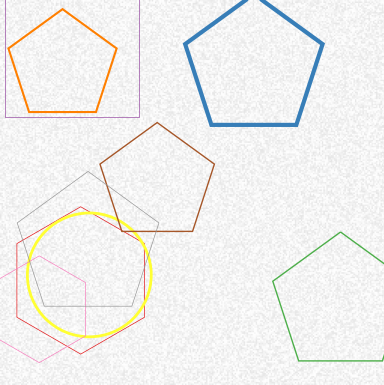[{"shape": "hexagon", "thickness": 0.5, "radius": 0.96, "center": [0.21, 0.272]}, {"shape": "pentagon", "thickness": 3, "radius": 0.94, "center": [0.659, 0.827]}, {"shape": "pentagon", "thickness": 1, "radius": 0.93, "center": [0.885, 0.212]}, {"shape": "square", "thickness": 0.5, "radius": 0.87, "center": [0.187, 0.869]}, {"shape": "pentagon", "thickness": 1.5, "radius": 0.74, "center": [0.162, 0.828]}, {"shape": "circle", "thickness": 2, "radius": 0.8, "center": [0.232, 0.286]}, {"shape": "pentagon", "thickness": 1, "radius": 0.78, "center": [0.408, 0.525]}, {"shape": "hexagon", "thickness": 0.5, "radius": 0.69, "center": [0.102, 0.197]}, {"shape": "pentagon", "thickness": 0.5, "radius": 0.97, "center": [0.229, 0.361]}]